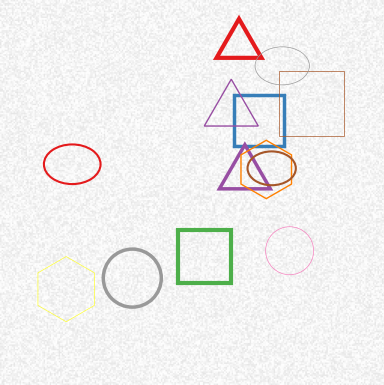[{"shape": "triangle", "thickness": 3, "radius": 0.34, "center": [0.621, 0.883]}, {"shape": "oval", "thickness": 1.5, "radius": 0.37, "center": [0.188, 0.573]}, {"shape": "square", "thickness": 2.5, "radius": 0.33, "center": [0.673, 0.687]}, {"shape": "square", "thickness": 3, "radius": 0.34, "center": [0.531, 0.334]}, {"shape": "triangle", "thickness": 2.5, "radius": 0.38, "center": [0.636, 0.548]}, {"shape": "triangle", "thickness": 1, "radius": 0.41, "center": [0.601, 0.713]}, {"shape": "hexagon", "thickness": 1, "radius": 0.38, "center": [0.692, 0.56]}, {"shape": "hexagon", "thickness": 0.5, "radius": 0.42, "center": [0.172, 0.249]}, {"shape": "square", "thickness": 0.5, "radius": 0.43, "center": [0.809, 0.731]}, {"shape": "oval", "thickness": 1.5, "radius": 0.31, "center": [0.706, 0.563]}, {"shape": "circle", "thickness": 0.5, "radius": 0.31, "center": [0.752, 0.349]}, {"shape": "circle", "thickness": 2.5, "radius": 0.38, "center": [0.344, 0.278]}, {"shape": "oval", "thickness": 0.5, "radius": 0.35, "center": [0.733, 0.829]}]